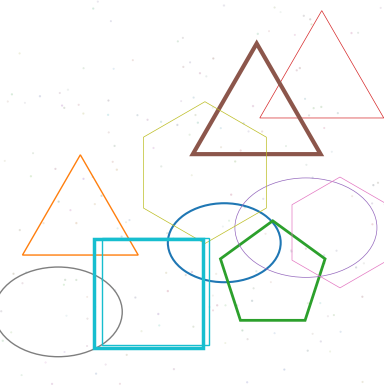[{"shape": "oval", "thickness": 1.5, "radius": 0.73, "center": [0.582, 0.37]}, {"shape": "triangle", "thickness": 1, "radius": 0.87, "center": [0.209, 0.424]}, {"shape": "pentagon", "thickness": 2, "radius": 0.71, "center": [0.708, 0.284]}, {"shape": "triangle", "thickness": 0.5, "radius": 0.93, "center": [0.836, 0.787]}, {"shape": "oval", "thickness": 0.5, "radius": 0.92, "center": [0.795, 0.409]}, {"shape": "triangle", "thickness": 3, "radius": 0.96, "center": [0.667, 0.695]}, {"shape": "hexagon", "thickness": 0.5, "radius": 0.72, "center": [0.883, 0.396]}, {"shape": "oval", "thickness": 1, "radius": 0.83, "center": [0.151, 0.19]}, {"shape": "hexagon", "thickness": 0.5, "radius": 0.92, "center": [0.532, 0.552]}, {"shape": "square", "thickness": 1, "radius": 0.69, "center": [0.405, 0.244]}, {"shape": "square", "thickness": 2.5, "radius": 0.7, "center": [0.386, 0.238]}]